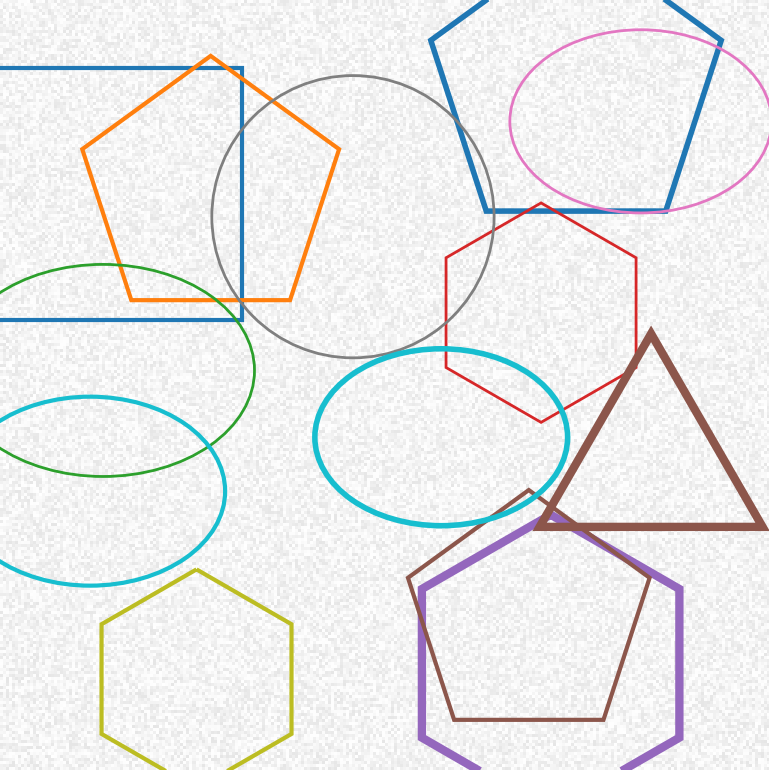[{"shape": "square", "thickness": 1.5, "radius": 0.82, "center": [0.15, 0.748]}, {"shape": "pentagon", "thickness": 2, "radius": 0.99, "center": [0.748, 0.886]}, {"shape": "pentagon", "thickness": 1.5, "radius": 0.88, "center": [0.274, 0.752]}, {"shape": "oval", "thickness": 1, "radius": 0.98, "center": [0.134, 0.519]}, {"shape": "hexagon", "thickness": 1, "radius": 0.71, "center": [0.703, 0.594]}, {"shape": "hexagon", "thickness": 3, "radius": 0.97, "center": [0.715, 0.139]}, {"shape": "pentagon", "thickness": 1.5, "radius": 0.82, "center": [0.687, 0.199]}, {"shape": "triangle", "thickness": 3, "radius": 0.84, "center": [0.846, 0.399]}, {"shape": "oval", "thickness": 1, "radius": 0.85, "center": [0.832, 0.842]}, {"shape": "circle", "thickness": 1, "radius": 0.92, "center": [0.458, 0.719]}, {"shape": "hexagon", "thickness": 1.5, "radius": 0.71, "center": [0.255, 0.118]}, {"shape": "oval", "thickness": 2, "radius": 0.82, "center": [0.573, 0.432]}, {"shape": "oval", "thickness": 1.5, "radius": 0.88, "center": [0.117, 0.362]}]